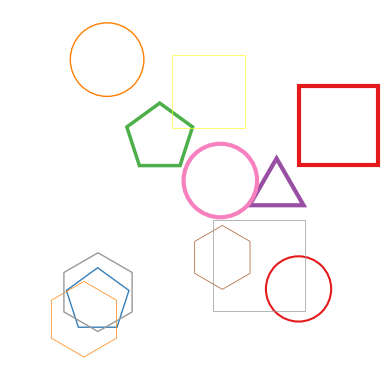[{"shape": "circle", "thickness": 1.5, "radius": 0.42, "center": [0.775, 0.25]}, {"shape": "square", "thickness": 3, "radius": 0.51, "center": [0.879, 0.674]}, {"shape": "pentagon", "thickness": 1, "radius": 0.43, "center": [0.254, 0.219]}, {"shape": "pentagon", "thickness": 2.5, "radius": 0.45, "center": [0.415, 0.643]}, {"shape": "triangle", "thickness": 3, "radius": 0.41, "center": [0.718, 0.507]}, {"shape": "hexagon", "thickness": 0.5, "radius": 0.49, "center": [0.218, 0.171]}, {"shape": "circle", "thickness": 1, "radius": 0.48, "center": [0.278, 0.845]}, {"shape": "square", "thickness": 0.5, "radius": 0.48, "center": [0.542, 0.762]}, {"shape": "hexagon", "thickness": 0.5, "radius": 0.41, "center": [0.578, 0.331]}, {"shape": "circle", "thickness": 3, "radius": 0.48, "center": [0.572, 0.531]}, {"shape": "hexagon", "thickness": 1, "radius": 0.51, "center": [0.255, 0.241]}, {"shape": "square", "thickness": 0.5, "radius": 0.59, "center": [0.673, 0.311]}]